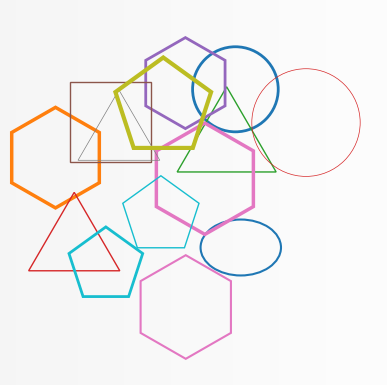[{"shape": "circle", "thickness": 2, "radius": 0.55, "center": [0.607, 0.768]}, {"shape": "oval", "thickness": 1.5, "radius": 0.52, "center": [0.621, 0.357]}, {"shape": "hexagon", "thickness": 2.5, "radius": 0.65, "center": [0.143, 0.591]}, {"shape": "triangle", "thickness": 1, "radius": 0.74, "center": [0.585, 0.627]}, {"shape": "triangle", "thickness": 1, "radius": 0.68, "center": [0.192, 0.365]}, {"shape": "circle", "thickness": 0.5, "radius": 0.7, "center": [0.79, 0.682]}, {"shape": "hexagon", "thickness": 2, "radius": 0.59, "center": [0.478, 0.784]}, {"shape": "square", "thickness": 1, "radius": 0.52, "center": [0.285, 0.683]}, {"shape": "hexagon", "thickness": 2.5, "radius": 0.72, "center": [0.529, 0.536]}, {"shape": "hexagon", "thickness": 1.5, "radius": 0.67, "center": [0.479, 0.203]}, {"shape": "triangle", "thickness": 0.5, "radius": 0.61, "center": [0.307, 0.645]}, {"shape": "pentagon", "thickness": 3, "radius": 0.65, "center": [0.421, 0.721]}, {"shape": "pentagon", "thickness": 1, "radius": 0.52, "center": [0.415, 0.44]}, {"shape": "pentagon", "thickness": 2, "radius": 0.5, "center": [0.273, 0.311]}]